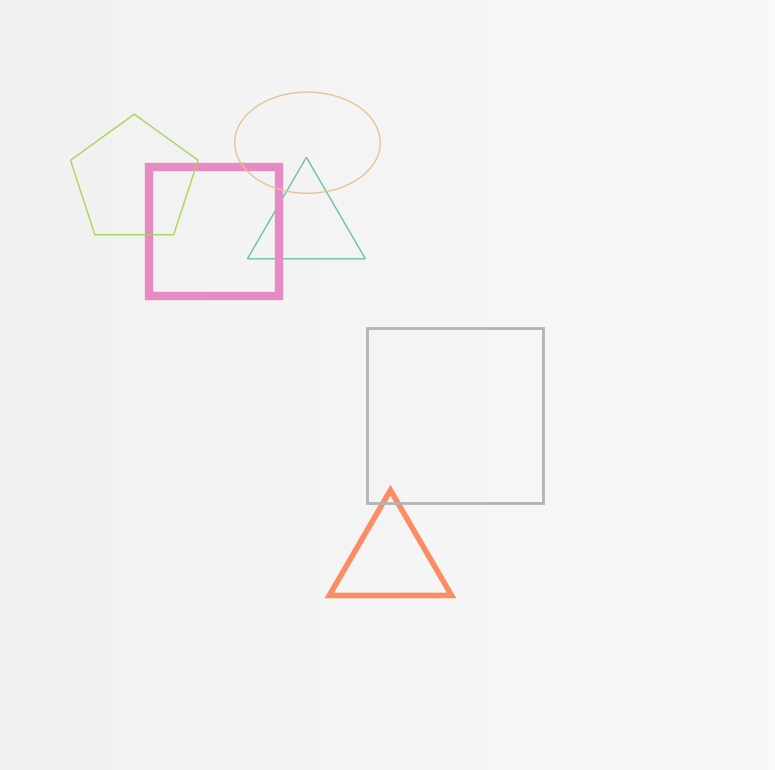[{"shape": "triangle", "thickness": 0.5, "radius": 0.44, "center": [0.395, 0.708]}, {"shape": "triangle", "thickness": 2, "radius": 0.46, "center": [0.504, 0.272]}, {"shape": "square", "thickness": 3, "radius": 0.42, "center": [0.276, 0.699]}, {"shape": "pentagon", "thickness": 0.5, "radius": 0.43, "center": [0.173, 0.765]}, {"shape": "oval", "thickness": 0.5, "radius": 0.47, "center": [0.397, 0.815]}, {"shape": "square", "thickness": 1, "radius": 0.57, "center": [0.587, 0.46]}]